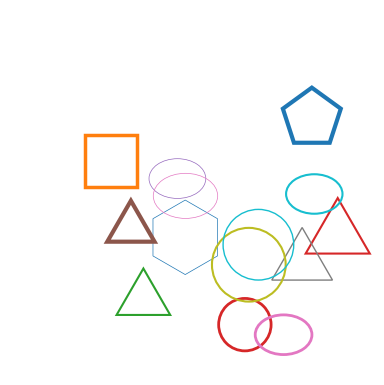[{"shape": "hexagon", "thickness": 0.5, "radius": 0.48, "center": [0.481, 0.384]}, {"shape": "pentagon", "thickness": 3, "radius": 0.4, "center": [0.81, 0.693]}, {"shape": "square", "thickness": 2.5, "radius": 0.34, "center": [0.288, 0.582]}, {"shape": "triangle", "thickness": 1.5, "radius": 0.4, "center": [0.372, 0.222]}, {"shape": "triangle", "thickness": 1.5, "radius": 0.48, "center": [0.877, 0.389]}, {"shape": "circle", "thickness": 2, "radius": 0.34, "center": [0.636, 0.157]}, {"shape": "oval", "thickness": 0.5, "radius": 0.37, "center": [0.461, 0.536]}, {"shape": "triangle", "thickness": 3, "radius": 0.35, "center": [0.34, 0.408]}, {"shape": "oval", "thickness": 2, "radius": 0.37, "center": [0.737, 0.131]}, {"shape": "oval", "thickness": 0.5, "radius": 0.42, "center": [0.482, 0.491]}, {"shape": "triangle", "thickness": 1, "radius": 0.46, "center": [0.785, 0.318]}, {"shape": "circle", "thickness": 1.5, "radius": 0.48, "center": [0.646, 0.312]}, {"shape": "oval", "thickness": 1.5, "radius": 0.37, "center": [0.816, 0.496]}, {"shape": "circle", "thickness": 1, "radius": 0.46, "center": [0.671, 0.364]}]